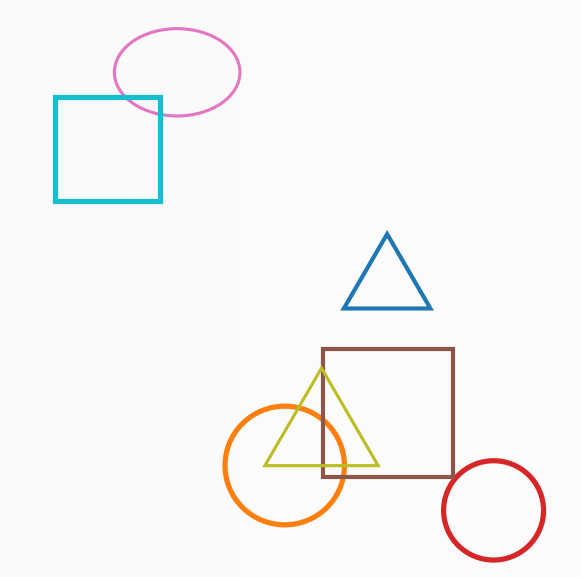[{"shape": "triangle", "thickness": 2, "radius": 0.43, "center": [0.666, 0.508]}, {"shape": "circle", "thickness": 2.5, "radius": 0.51, "center": [0.49, 0.193]}, {"shape": "circle", "thickness": 2.5, "radius": 0.43, "center": [0.849, 0.115]}, {"shape": "square", "thickness": 2, "radius": 0.56, "center": [0.667, 0.284]}, {"shape": "oval", "thickness": 1.5, "radius": 0.54, "center": [0.305, 0.874]}, {"shape": "triangle", "thickness": 1.5, "radius": 0.56, "center": [0.553, 0.249]}, {"shape": "square", "thickness": 2.5, "radius": 0.45, "center": [0.185, 0.741]}]